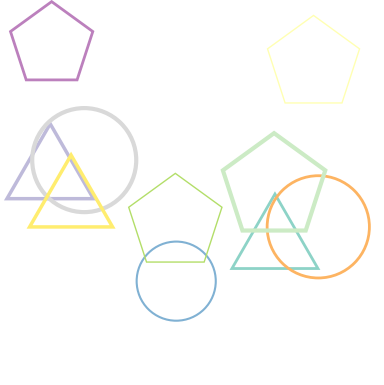[{"shape": "triangle", "thickness": 2, "radius": 0.65, "center": [0.714, 0.367]}, {"shape": "pentagon", "thickness": 1, "radius": 0.63, "center": [0.814, 0.834]}, {"shape": "triangle", "thickness": 2.5, "radius": 0.65, "center": [0.13, 0.549]}, {"shape": "circle", "thickness": 1.5, "radius": 0.51, "center": [0.458, 0.27]}, {"shape": "circle", "thickness": 2, "radius": 0.66, "center": [0.827, 0.411]}, {"shape": "pentagon", "thickness": 1, "radius": 0.64, "center": [0.455, 0.422]}, {"shape": "circle", "thickness": 3, "radius": 0.68, "center": [0.219, 0.584]}, {"shape": "pentagon", "thickness": 2, "radius": 0.56, "center": [0.134, 0.883]}, {"shape": "pentagon", "thickness": 3, "radius": 0.7, "center": [0.712, 0.514]}, {"shape": "triangle", "thickness": 2.5, "radius": 0.62, "center": [0.185, 0.473]}]